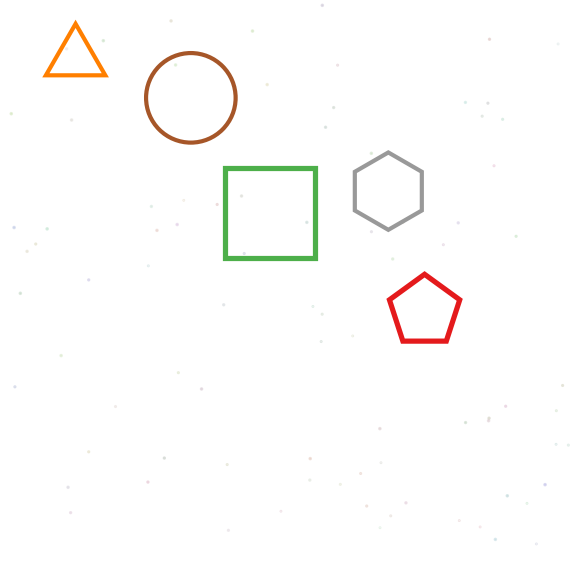[{"shape": "pentagon", "thickness": 2.5, "radius": 0.32, "center": [0.735, 0.46]}, {"shape": "square", "thickness": 2.5, "radius": 0.39, "center": [0.467, 0.63]}, {"shape": "triangle", "thickness": 2, "radius": 0.3, "center": [0.131, 0.898]}, {"shape": "circle", "thickness": 2, "radius": 0.39, "center": [0.33, 0.83]}, {"shape": "hexagon", "thickness": 2, "radius": 0.33, "center": [0.672, 0.668]}]